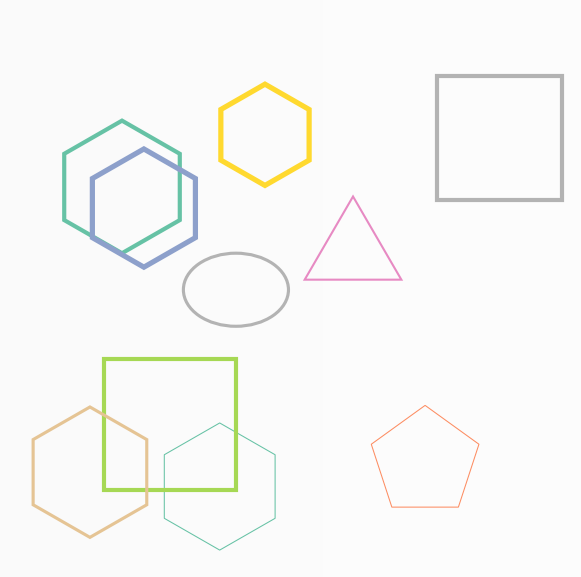[{"shape": "hexagon", "thickness": 2, "radius": 0.57, "center": [0.21, 0.675]}, {"shape": "hexagon", "thickness": 0.5, "radius": 0.55, "center": [0.378, 0.157]}, {"shape": "pentagon", "thickness": 0.5, "radius": 0.49, "center": [0.731, 0.2]}, {"shape": "hexagon", "thickness": 2.5, "radius": 0.51, "center": [0.248, 0.639]}, {"shape": "triangle", "thickness": 1, "radius": 0.48, "center": [0.607, 0.563]}, {"shape": "square", "thickness": 2, "radius": 0.57, "center": [0.293, 0.264]}, {"shape": "hexagon", "thickness": 2.5, "radius": 0.44, "center": [0.456, 0.766]}, {"shape": "hexagon", "thickness": 1.5, "radius": 0.56, "center": [0.155, 0.182]}, {"shape": "oval", "thickness": 1.5, "radius": 0.45, "center": [0.406, 0.497]}, {"shape": "square", "thickness": 2, "radius": 0.54, "center": [0.859, 0.76]}]